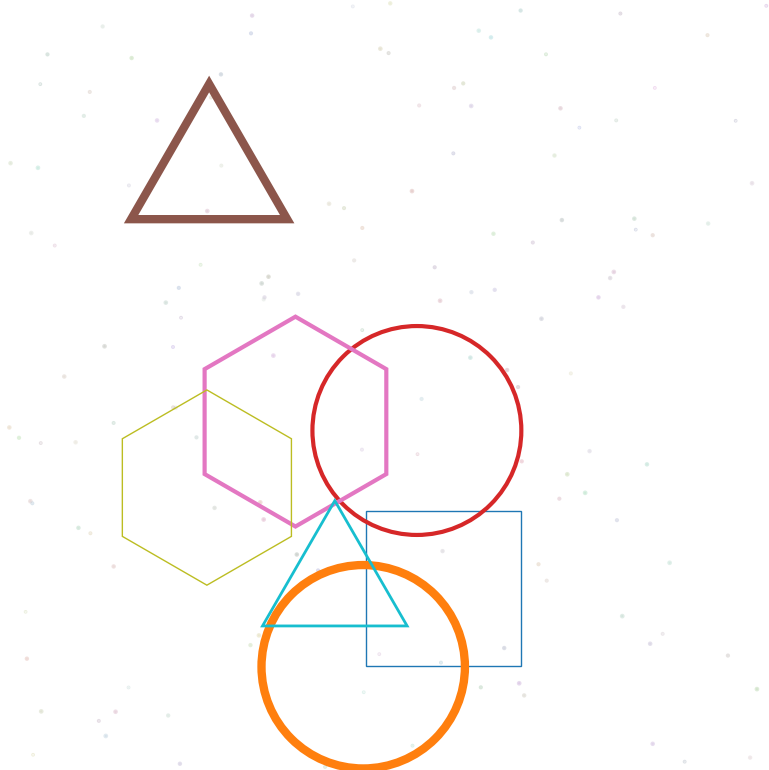[{"shape": "square", "thickness": 0.5, "radius": 0.5, "center": [0.577, 0.235]}, {"shape": "circle", "thickness": 3, "radius": 0.66, "center": [0.472, 0.134]}, {"shape": "circle", "thickness": 1.5, "radius": 0.68, "center": [0.541, 0.441]}, {"shape": "triangle", "thickness": 3, "radius": 0.59, "center": [0.272, 0.774]}, {"shape": "hexagon", "thickness": 1.5, "radius": 0.68, "center": [0.384, 0.452]}, {"shape": "hexagon", "thickness": 0.5, "radius": 0.63, "center": [0.269, 0.367]}, {"shape": "triangle", "thickness": 1, "radius": 0.54, "center": [0.435, 0.241]}]